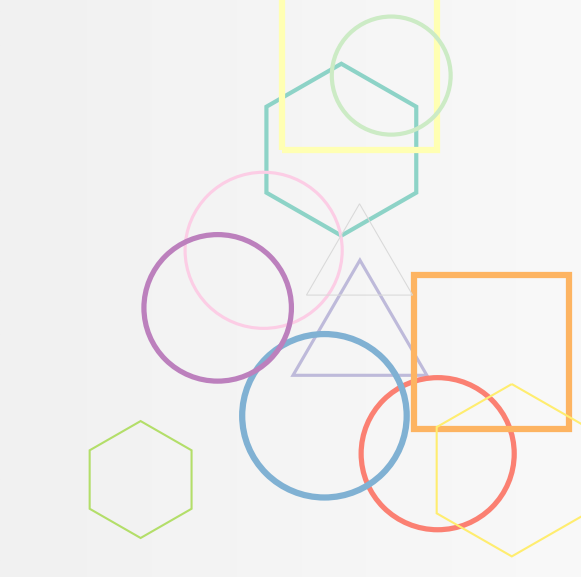[{"shape": "hexagon", "thickness": 2, "radius": 0.74, "center": [0.587, 0.74]}, {"shape": "square", "thickness": 3, "radius": 0.67, "center": [0.618, 0.872]}, {"shape": "triangle", "thickness": 1.5, "radius": 0.66, "center": [0.619, 0.416]}, {"shape": "circle", "thickness": 2.5, "radius": 0.66, "center": [0.753, 0.214]}, {"shape": "circle", "thickness": 3, "radius": 0.71, "center": [0.558, 0.279]}, {"shape": "square", "thickness": 3, "radius": 0.67, "center": [0.845, 0.39]}, {"shape": "hexagon", "thickness": 1, "radius": 0.51, "center": [0.242, 0.169]}, {"shape": "circle", "thickness": 1.5, "radius": 0.68, "center": [0.454, 0.566]}, {"shape": "triangle", "thickness": 0.5, "radius": 0.53, "center": [0.619, 0.541]}, {"shape": "circle", "thickness": 2.5, "radius": 0.63, "center": [0.374, 0.466]}, {"shape": "circle", "thickness": 2, "radius": 0.51, "center": [0.673, 0.868]}, {"shape": "hexagon", "thickness": 1, "radius": 0.75, "center": [0.88, 0.185]}]